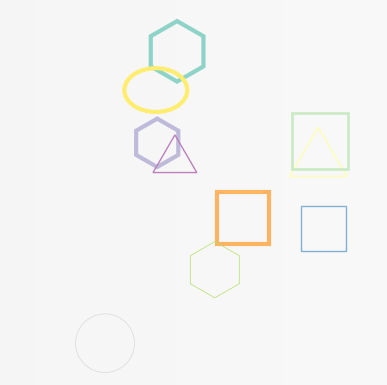[{"shape": "hexagon", "thickness": 3, "radius": 0.39, "center": [0.457, 0.867]}, {"shape": "triangle", "thickness": 1, "radius": 0.43, "center": [0.821, 0.584]}, {"shape": "hexagon", "thickness": 3, "radius": 0.31, "center": [0.406, 0.629]}, {"shape": "square", "thickness": 1, "radius": 0.29, "center": [0.835, 0.406]}, {"shape": "square", "thickness": 3, "radius": 0.34, "center": [0.626, 0.435]}, {"shape": "hexagon", "thickness": 0.5, "radius": 0.36, "center": [0.554, 0.299]}, {"shape": "circle", "thickness": 0.5, "radius": 0.38, "center": [0.271, 0.109]}, {"shape": "triangle", "thickness": 1, "radius": 0.33, "center": [0.451, 0.584]}, {"shape": "square", "thickness": 2, "radius": 0.36, "center": [0.826, 0.634]}, {"shape": "oval", "thickness": 3, "radius": 0.41, "center": [0.402, 0.766]}]